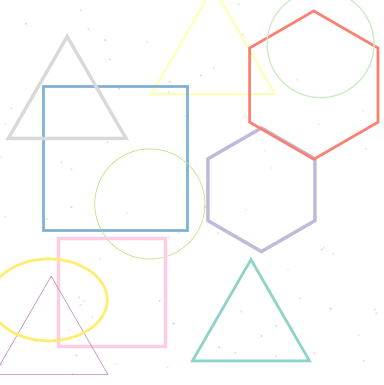[{"shape": "triangle", "thickness": 2, "radius": 0.88, "center": [0.652, 0.15]}, {"shape": "triangle", "thickness": 1.5, "radius": 0.92, "center": [0.554, 0.848]}, {"shape": "hexagon", "thickness": 2.5, "radius": 0.8, "center": [0.679, 0.507]}, {"shape": "hexagon", "thickness": 2, "radius": 0.96, "center": [0.815, 0.779]}, {"shape": "square", "thickness": 2, "radius": 0.93, "center": [0.3, 0.589]}, {"shape": "circle", "thickness": 0.5, "radius": 0.72, "center": [0.389, 0.47]}, {"shape": "square", "thickness": 2.5, "radius": 0.7, "center": [0.29, 0.242]}, {"shape": "triangle", "thickness": 2.5, "radius": 0.88, "center": [0.174, 0.729]}, {"shape": "triangle", "thickness": 0.5, "radius": 0.85, "center": [0.133, 0.112]}, {"shape": "circle", "thickness": 1, "radius": 0.69, "center": [0.833, 0.885]}, {"shape": "oval", "thickness": 2, "radius": 0.76, "center": [0.127, 0.221]}]